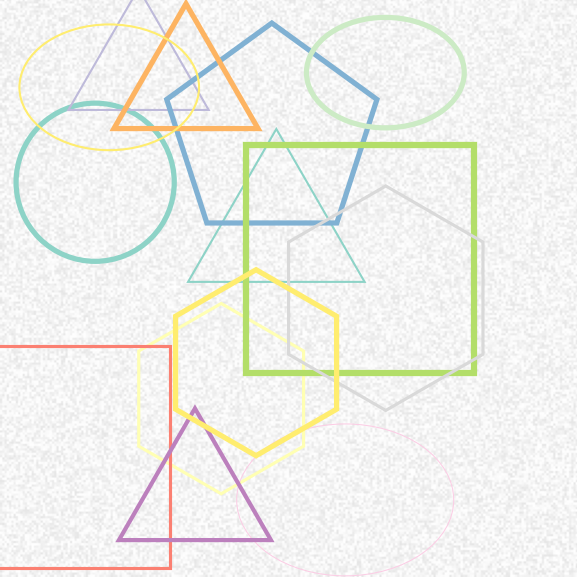[{"shape": "circle", "thickness": 2.5, "radius": 0.68, "center": [0.165, 0.684]}, {"shape": "triangle", "thickness": 1, "radius": 0.88, "center": [0.478, 0.599]}, {"shape": "hexagon", "thickness": 1.5, "radius": 0.82, "center": [0.383, 0.309]}, {"shape": "triangle", "thickness": 1, "radius": 0.7, "center": [0.24, 0.879]}, {"shape": "square", "thickness": 1.5, "radius": 0.96, "center": [0.103, 0.208]}, {"shape": "pentagon", "thickness": 2.5, "radius": 0.96, "center": [0.471, 0.768]}, {"shape": "triangle", "thickness": 2.5, "radius": 0.72, "center": [0.322, 0.849]}, {"shape": "square", "thickness": 3, "radius": 0.99, "center": [0.624, 0.551]}, {"shape": "oval", "thickness": 0.5, "radius": 0.94, "center": [0.598, 0.134]}, {"shape": "hexagon", "thickness": 1.5, "radius": 0.97, "center": [0.668, 0.483]}, {"shape": "triangle", "thickness": 2, "radius": 0.76, "center": [0.338, 0.14]}, {"shape": "oval", "thickness": 2.5, "radius": 0.68, "center": [0.667, 0.873]}, {"shape": "oval", "thickness": 1, "radius": 0.78, "center": [0.189, 0.848]}, {"shape": "hexagon", "thickness": 2.5, "radius": 0.81, "center": [0.443, 0.371]}]